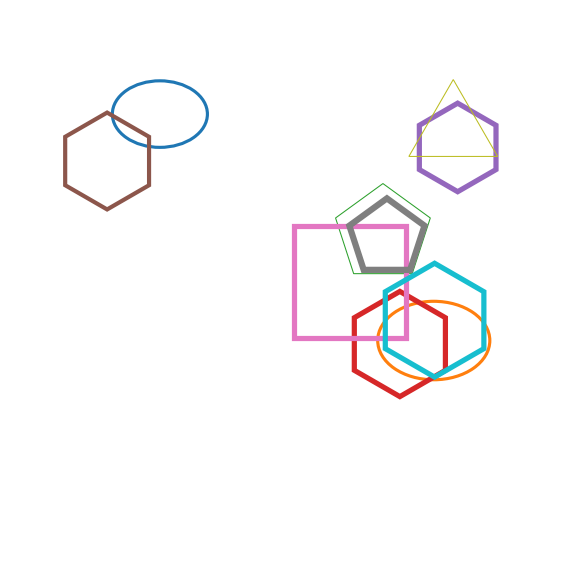[{"shape": "oval", "thickness": 1.5, "radius": 0.41, "center": [0.277, 0.802]}, {"shape": "oval", "thickness": 1.5, "radius": 0.49, "center": [0.751, 0.409]}, {"shape": "pentagon", "thickness": 0.5, "radius": 0.43, "center": [0.663, 0.595]}, {"shape": "hexagon", "thickness": 2.5, "radius": 0.46, "center": [0.692, 0.403]}, {"shape": "hexagon", "thickness": 2.5, "radius": 0.38, "center": [0.793, 0.744]}, {"shape": "hexagon", "thickness": 2, "radius": 0.42, "center": [0.185, 0.72]}, {"shape": "square", "thickness": 2.5, "radius": 0.48, "center": [0.606, 0.51]}, {"shape": "pentagon", "thickness": 3, "radius": 0.34, "center": [0.67, 0.587]}, {"shape": "triangle", "thickness": 0.5, "radius": 0.44, "center": [0.785, 0.773]}, {"shape": "hexagon", "thickness": 2.5, "radius": 0.49, "center": [0.753, 0.445]}]